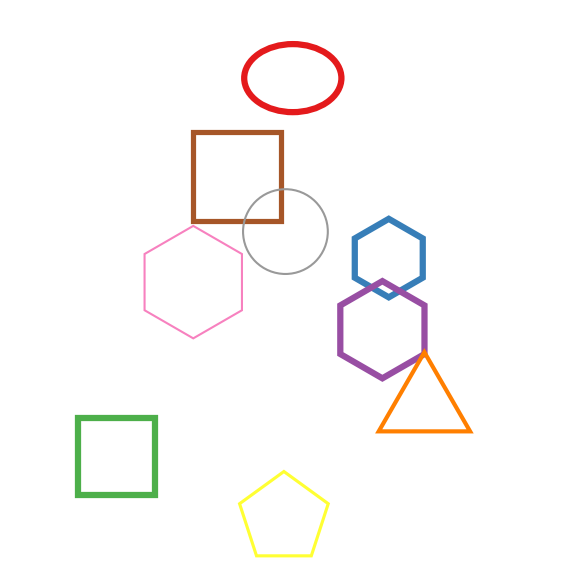[{"shape": "oval", "thickness": 3, "radius": 0.42, "center": [0.507, 0.864]}, {"shape": "hexagon", "thickness": 3, "radius": 0.34, "center": [0.673, 0.552]}, {"shape": "square", "thickness": 3, "radius": 0.34, "center": [0.202, 0.209]}, {"shape": "hexagon", "thickness": 3, "radius": 0.42, "center": [0.662, 0.428]}, {"shape": "triangle", "thickness": 2, "radius": 0.46, "center": [0.735, 0.298]}, {"shape": "pentagon", "thickness": 1.5, "radius": 0.4, "center": [0.492, 0.102]}, {"shape": "square", "thickness": 2.5, "radius": 0.38, "center": [0.41, 0.693]}, {"shape": "hexagon", "thickness": 1, "radius": 0.49, "center": [0.335, 0.511]}, {"shape": "circle", "thickness": 1, "radius": 0.37, "center": [0.494, 0.598]}]